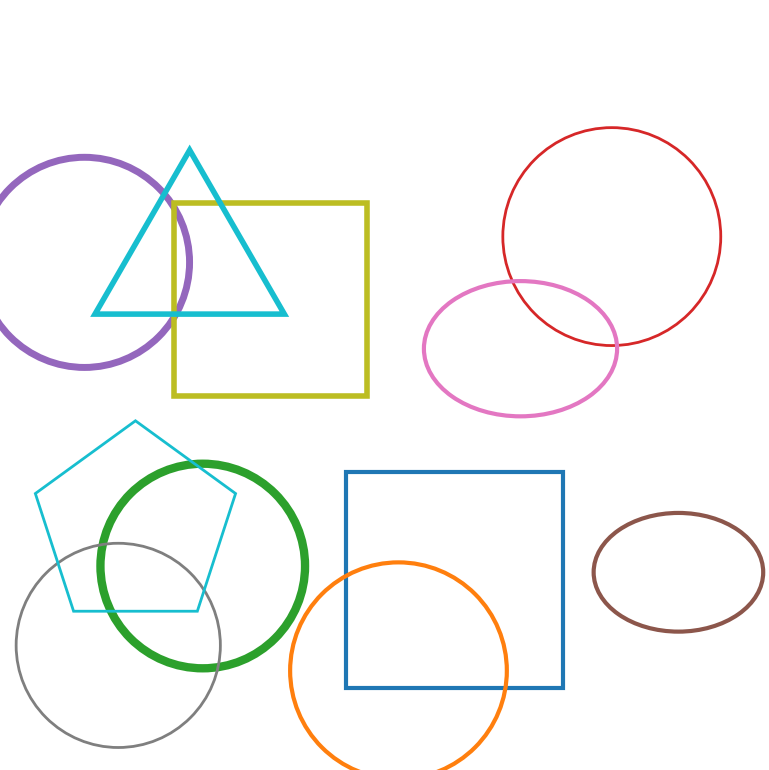[{"shape": "square", "thickness": 1.5, "radius": 0.7, "center": [0.59, 0.247]}, {"shape": "circle", "thickness": 1.5, "radius": 0.7, "center": [0.518, 0.129]}, {"shape": "circle", "thickness": 3, "radius": 0.66, "center": [0.263, 0.265]}, {"shape": "circle", "thickness": 1, "radius": 0.71, "center": [0.795, 0.693]}, {"shape": "circle", "thickness": 2.5, "radius": 0.68, "center": [0.11, 0.659]}, {"shape": "oval", "thickness": 1.5, "radius": 0.55, "center": [0.881, 0.257]}, {"shape": "oval", "thickness": 1.5, "radius": 0.63, "center": [0.676, 0.547]}, {"shape": "circle", "thickness": 1, "radius": 0.66, "center": [0.154, 0.162]}, {"shape": "square", "thickness": 2, "radius": 0.63, "center": [0.351, 0.611]}, {"shape": "pentagon", "thickness": 1, "radius": 0.68, "center": [0.176, 0.317]}, {"shape": "triangle", "thickness": 2, "radius": 0.71, "center": [0.246, 0.663]}]